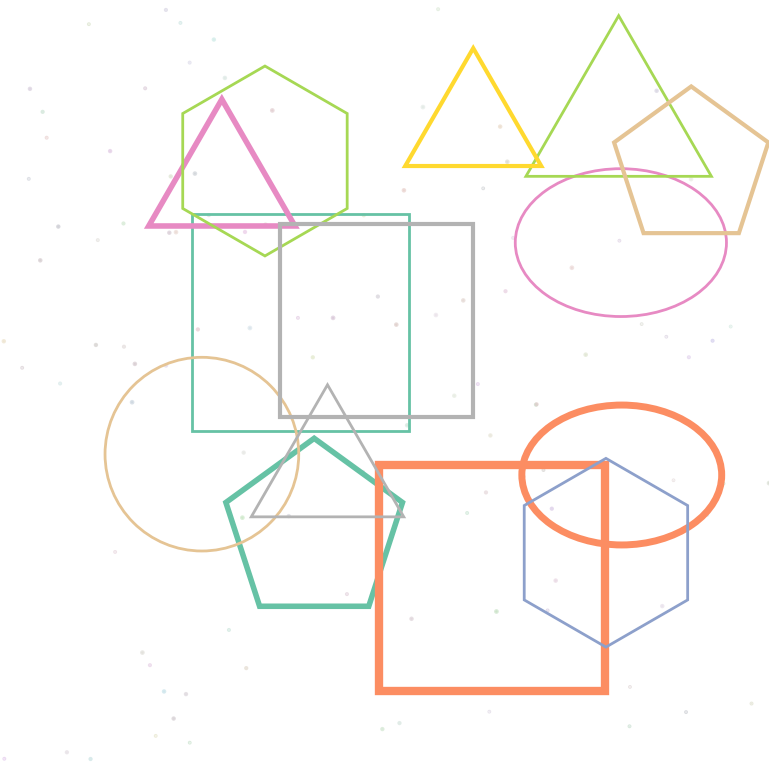[{"shape": "pentagon", "thickness": 2, "radius": 0.6, "center": [0.408, 0.31]}, {"shape": "square", "thickness": 1, "radius": 0.7, "center": [0.39, 0.581]}, {"shape": "oval", "thickness": 2.5, "radius": 0.65, "center": [0.807, 0.383]}, {"shape": "square", "thickness": 3, "radius": 0.73, "center": [0.639, 0.249]}, {"shape": "hexagon", "thickness": 1, "radius": 0.61, "center": [0.787, 0.282]}, {"shape": "oval", "thickness": 1, "radius": 0.69, "center": [0.806, 0.685]}, {"shape": "triangle", "thickness": 2, "radius": 0.55, "center": [0.288, 0.761]}, {"shape": "hexagon", "thickness": 1, "radius": 0.62, "center": [0.344, 0.791]}, {"shape": "triangle", "thickness": 1, "radius": 0.7, "center": [0.803, 0.841]}, {"shape": "triangle", "thickness": 1.5, "radius": 0.51, "center": [0.615, 0.835]}, {"shape": "circle", "thickness": 1, "radius": 0.63, "center": [0.262, 0.41]}, {"shape": "pentagon", "thickness": 1.5, "radius": 0.53, "center": [0.898, 0.782]}, {"shape": "square", "thickness": 1.5, "radius": 0.63, "center": [0.489, 0.583]}, {"shape": "triangle", "thickness": 1, "radius": 0.57, "center": [0.425, 0.386]}]